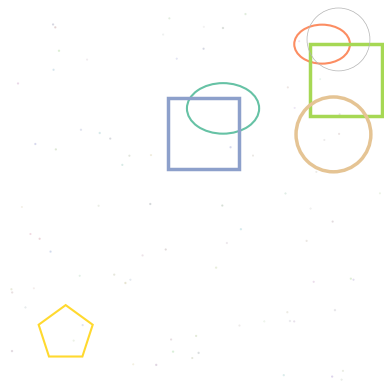[{"shape": "oval", "thickness": 1.5, "radius": 0.47, "center": [0.579, 0.718]}, {"shape": "oval", "thickness": 1.5, "radius": 0.36, "center": [0.837, 0.885]}, {"shape": "square", "thickness": 2.5, "radius": 0.46, "center": [0.528, 0.654]}, {"shape": "square", "thickness": 2.5, "radius": 0.47, "center": [0.899, 0.793]}, {"shape": "pentagon", "thickness": 1.5, "radius": 0.37, "center": [0.171, 0.134]}, {"shape": "circle", "thickness": 2.5, "radius": 0.49, "center": [0.866, 0.651]}, {"shape": "circle", "thickness": 0.5, "radius": 0.41, "center": [0.879, 0.898]}]